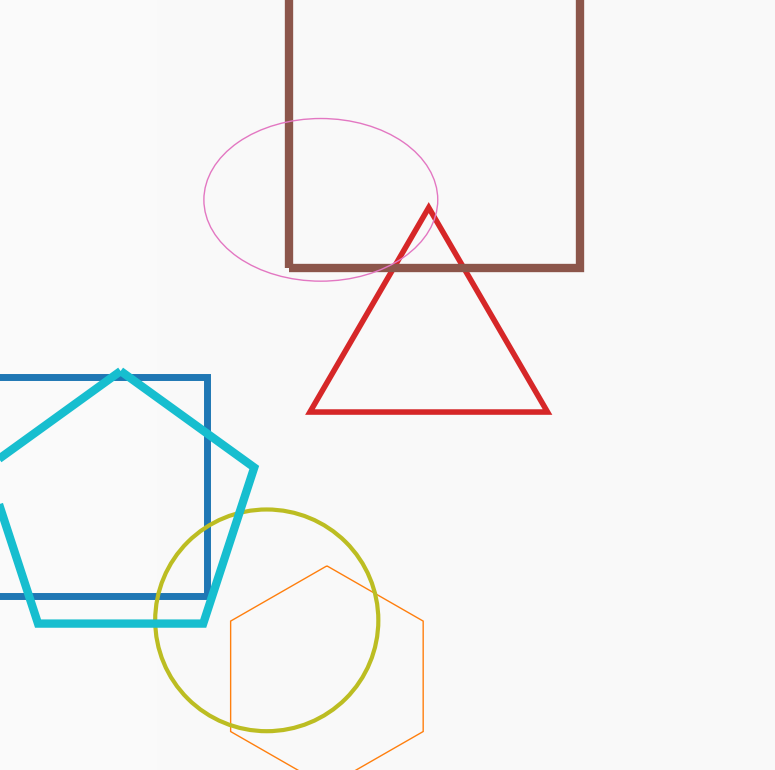[{"shape": "square", "thickness": 2.5, "radius": 0.71, "center": [0.125, 0.368]}, {"shape": "hexagon", "thickness": 0.5, "radius": 0.72, "center": [0.422, 0.122]}, {"shape": "triangle", "thickness": 2, "radius": 0.88, "center": [0.553, 0.553]}, {"shape": "square", "thickness": 3, "radius": 0.94, "center": [0.561, 0.84]}, {"shape": "oval", "thickness": 0.5, "radius": 0.75, "center": [0.414, 0.74]}, {"shape": "circle", "thickness": 1.5, "radius": 0.72, "center": [0.344, 0.194]}, {"shape": "pentagon", "thickness": 3, "radius": 0.91, "center": [0.156, 0.337]}]